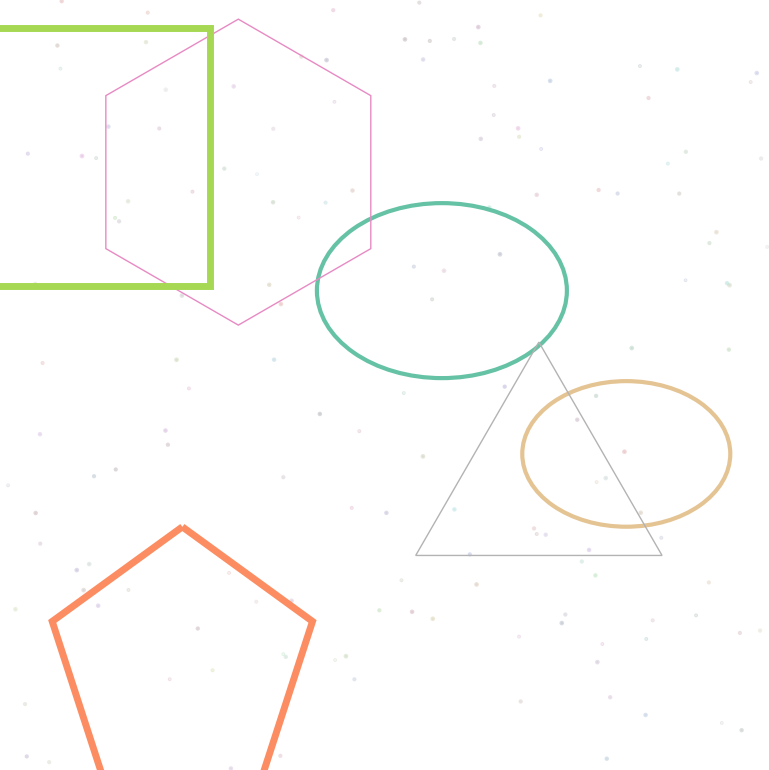[{"shape": "oval", "thickness": 1.5, "radius": 0.81, "center": [0.574, 0.623]}, {"shape": "pentagon", "thickness": 2.5, "radius": 0.89, "center": [0.237, 0.138]}, {"shape": "hexagon", "thickness": 0.5, "radius": 0.99, "center": [0.31, 0.776]}, {"shape": "square", "thickness": 2.5, "radius": 0.84, "center": [0.105, 0.796]}, {"shape": "oval", "thickness": 1.5, "radius": 0.68, "center": [0.813, 0.41]}, {"shape": "triangle", "thickness": 0.5, "radius": 0.92, "center": [0.7, 0.371]}]